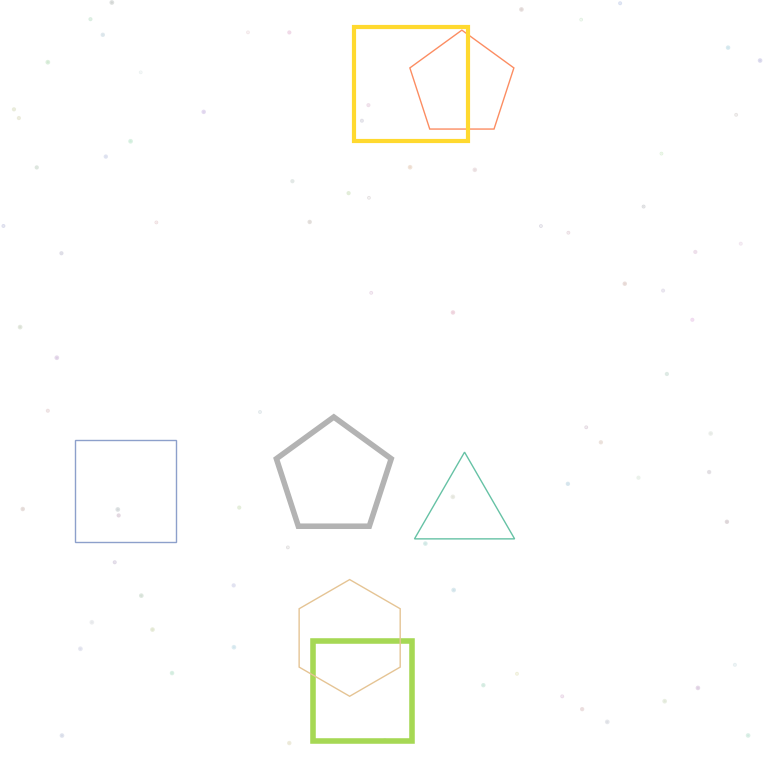[{"shape": "triangle", "thickness": 0.5, "radius": 0.38, "center": [0.603, 0.338]}, {"shape": "pentagon", "thickness": 0.5, "radius": 0.36, "center": [0.6, 0.89]}, {"shape": "square", "thickness": 0.5, "radius": 0.33, "center": [0.163, 0.362]}, {"shape": "square", "thickness": 2, "radius": 0.32, "center": [0.471, 0.103]}, {"shape": "square", "thickness": 1.5, "radius": 0.37, "center": [0.534, 0.891]}, {"shape": "hexagon", "thickness": 0.5, "radius": 0.38, "center": [0.454, 0.172]}, {"shape": "pentagon", "thickness": 2, "radius": 0.39, "center": [0.434, 0.38]}]